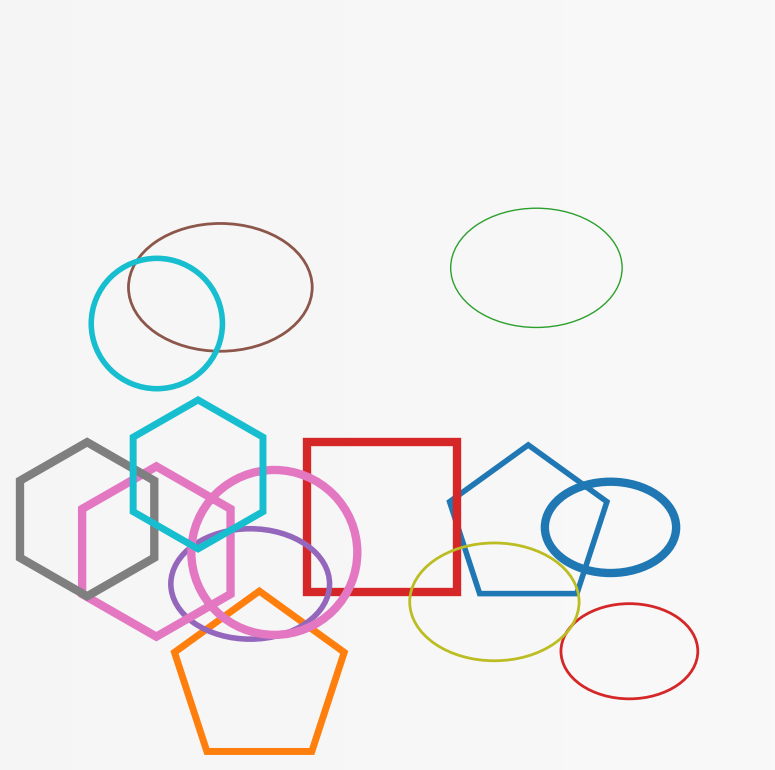[{"shape": "pentagon", "thickness": 2, "radius": 0.53, "center": [0.682, 0.315]}, {"shape": "oval", "thickness": 3, "radius": 0.42, "center": [0.788, 0.315]}, {"shape": "pentagon", "thickness": 2.5, "radius": 0.58, "center": [0.335, 0.117]}, {"shape": "oval", "thickness": 0.5, "radius": 0.55, "center": [0.692, 0.652]}, {"shape": "square", "thickness": 3, "radius": 0.49, "center": [0.493, 0.328]}, {"shape": "oval", "thickness": 1, "radius": 0.44, "center": [0.812, 0.154]}, {"shape": "oval", "thickness": 2, "radius": 0.51, "center": [0.323, 0.242]}, {"shape": "oval", "thickness": 1, "radius": 0.59, "center": [0.284, 0.627]}, {"shape": "circle", "thickness": 3, "radius": 0.54, "center": [0.354, 0.283]}, {"shape": "hexagon", "thickness": 3, "radius": 0.55, "center": [0.202, 0.284]}, {"shape": "hexagon", "thickness": 3, "radius": 0.5, "center": [0.112, 0.326]}, {"shape": "oval", "thickness": 1, "radius": 0.55, "center": [0.638, 0.218]}, {"shape": "hexagon", "thickness": 2.5, "radius": 0.48, "center": [0.256, 0.384]}, {"shape": "circle", "thickness": 2, "radius": 0.42, "center": [0.202, 0.58]}]